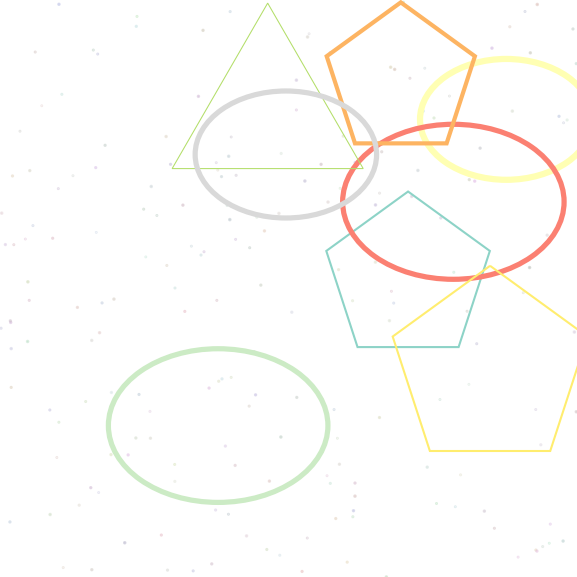[{"shape": "pentagon", "thickness": 1, "radius": 0.74, "center": [0.707, 0.519]}, {"shape": "oval", "thickness": 3, "radius": 0.75, "center": [0.877, 0.792]}, {"shape": "oval", "thickness": 2.5, "radius": 0.96, "center": [0.785, 0.65]}, {"shape": "pentagon", "thickness": 2, "radius": 0.67, "center": [0.694, 0.86]}, {"shape": "triangle", "thickness": 0.5, "radius": 0.96, "center": [0.464, 0.803]}, {"shape": "oval", "thickness": 2.5, "radius": 0.79, "center": [0.495, 0.732]}, {"shape": "oval", "thickness": 2.5, "radius": 0.95, "center": [0.378, 0.262]}, {"shape": "pentagon", "thickness": 1, "radius": 0.89, "center": [0.849, 0.362]}]